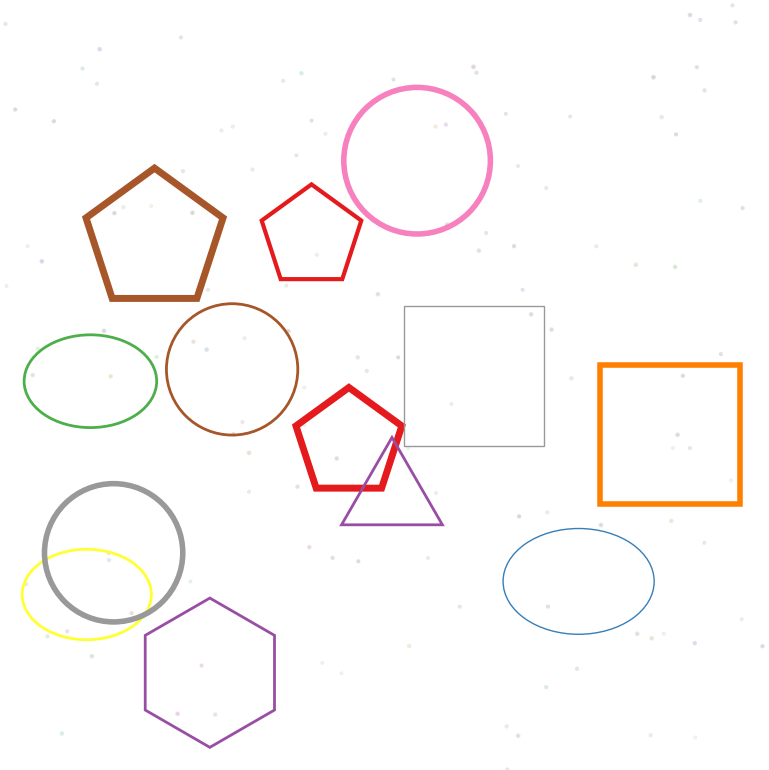[{"shape": "pentagon", "thickness": 1.5, "radius": 0.34, "center": [0.405, 0.693]}, {"shape": "pentagon", "thickness": 2.5, "radius": 0.36, "center": [0.453, 0.424]}, {"shape": "oval", "thickness": 0.5, "radius": 0.49, "center": [0.751, 0.245]}, {"shape": "oval", "thickness": 1, "radius": 0.43, "center": [0.117, 0.505]}, {"shape": "triangle", "thickness": 1, "radius": 0.38, "center": [0.509, 0.356]}, {"shape": "hexagon", "thickness": 1, "radius": 0.48, "center": [0.273, 0.126]}, {"shape": "square", "thickness": 2, "radius": 0.45, "center": [0.87, 0.436]}, {"shape": "oval", "thickness": 1, "radius": 0.42, "center": [0.113, 0.228]}, {"shape": "circle", "thickness": 1, "radius": 0.43, "center": [0.301, 0.52]}, {"shape": "pentagon", "thickness": 2.5, "radius": 0.47, "center": [0.201, 0.688]}, {"shape": "circle", "thickness": 2, "radius": 0.48, "center": [0.542, 0.791]}, {"shape": "square", "thickness": 0.5, "radius": 0.45, "center": [0.615, 0.512]}, {"shape": "circle", "thickness": 2, "radius": 0.45, "center": [0.148, 0.282]}]